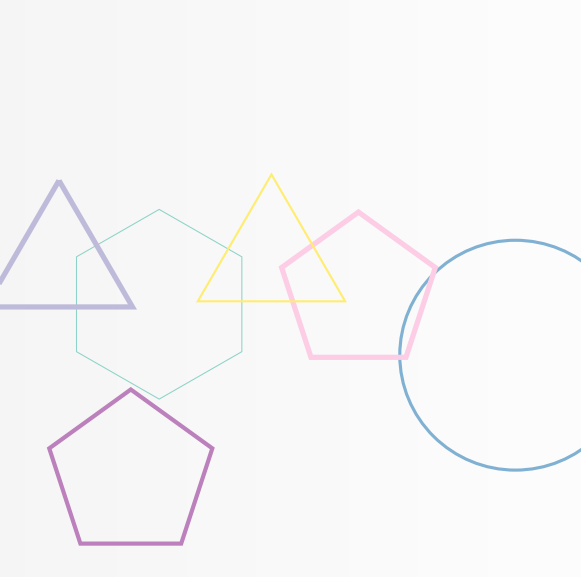[{"shape": "hexagon", "thickness": 0.5, "radius": 0.82, "center": [0.274, 0.472]}, {"shape": "triangle", "thickness": 2.5, "radius": 0.73, "center": [0.101, 0.541]}, {"shape": "circle", "thickness": 1.5, "radius": 1.0, "center": [0.887, 0.384]}, {"shape": "pentagon", "thickness": 2.5, "radius": 0.7, "center": [0.617, 0.493]}, {"shape": "pentagon", "thickness": 2, "radius": 0.74, "center": [0.225, 0.177]}, {"shape": "triangle", "thickness": 1, "radius": 0.73, "center": [0.467, 0.551]}]